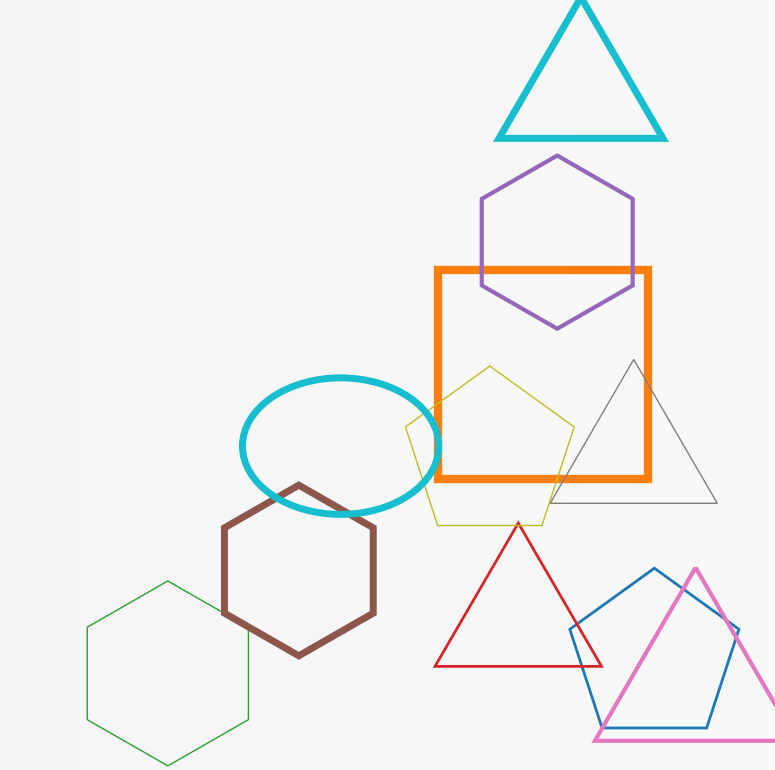[{"shape": "pentagon", "thickness": 1, "radius": 0.57, "center": [0.844, 0.147]}, {"shape": "square", "thickness": 3, "radius": 0.68, "center": [0.701, 0.513]}, {"shape": "hexagon", "thickness": 0.5, "radius": 0.6, "center": [0.217, 0.125]}, {"shape": "triangle", "thickness": 1, "radius": 0.62, "center": [0.669, 0.197]}, {"shape": "hexagon", "thickness": 1.5, "radius": 0.56, "center": [0.719, 0.686]}, {"shape": "hexagon", "thickness": 2.5, "radius": 0.55, "center": [0.386, 0.259]}, {"shape": "triangle", "thickness": 1.5, "radius": 0.75, "center": [0.898, 0.113]}, {"shape": "triangle", "thickness": 0.5, "radius": 0.62, "center": [0.818, 0.409]}, {"shape": "pentagon", "thickness": 0.5, "radius": 0.57, "center": [0.632, 0.41]}, {"shape": "triangle", "thickness": 2.5, "radius": 0.61, "center": [0.75, 0.881]}, {"shape": "oval", "thickness": 2.5, "radius": 0.63, "center": [0.439, 0.421]}]